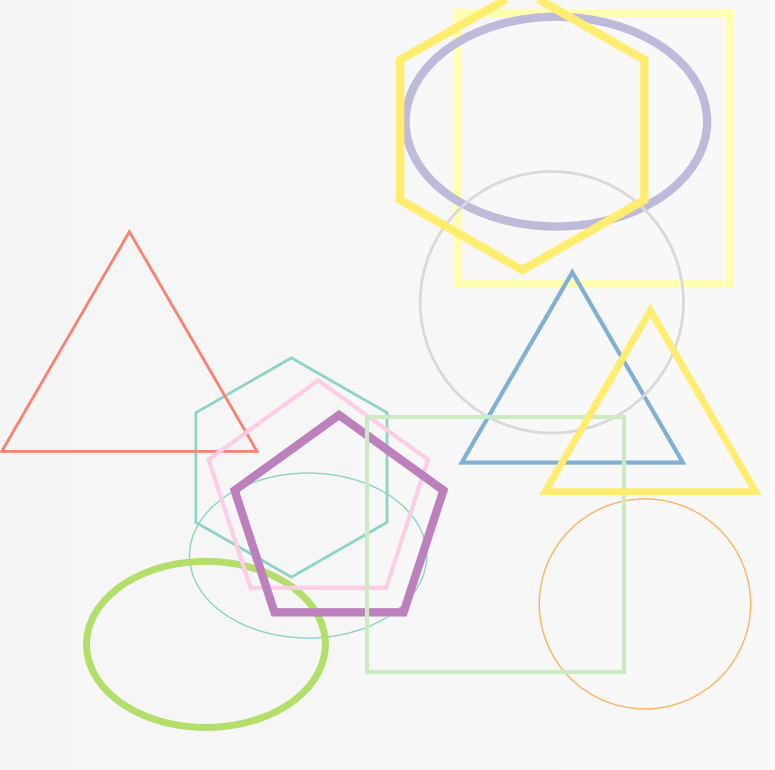[{"shape": "hexagon", "thickness": 1, "radius": 0.71, "center": [0.376, 0.393]}, {"shape": "oval", "thickness": 0.5, "radius": 0.77, "center": [0.398, 0.279]}, {"shape": "square", "thickness": 3, "radius": 0.88, "center": [0.767, 0.808]}, {"shape": "oval", "thickness": 3, "radius": 0.97, "center": [0.718, 0.842]}, {"shape": "triangle", "thickness": 1, "radius": 0.95, "center": [0.167, 0.509]}, {"shape": "triangle", "thickness": 1.5, "radius": 0.82, "center": [0.738, 0.482]}, {"shape": "circle", "thickness": 0.5, "radius": 0.68, "center": [0.832, 0.216]}, {"shape": "oval", "thickness": 2.5, "radius": 0.77, "center": [0.266, 0.163]}, {"shape": "pentagon", "thickness": 1.5, "radius": 0.74, "center": [0.411, 0.357]}, {"shape": "circle", "thickness": 1, "radius": 0.85, "center": [0.712, 0.607]}, {"shape": "pentagon", "thickness": 3, "radius": 0.71, "center": [0.437, 0.319]}, {"shape": "square", "thickness": 1.5, "radius": 0.83, "center": [0.639, 0.293]}, {"shape": "triangle", "thickness": 2.5, "radius": 0.78, "center": [0.839, 0.44]}, {"shape": "hexagon", "thickness": 3, "radius": 0.91, "center": [0.674, 0.831]}]